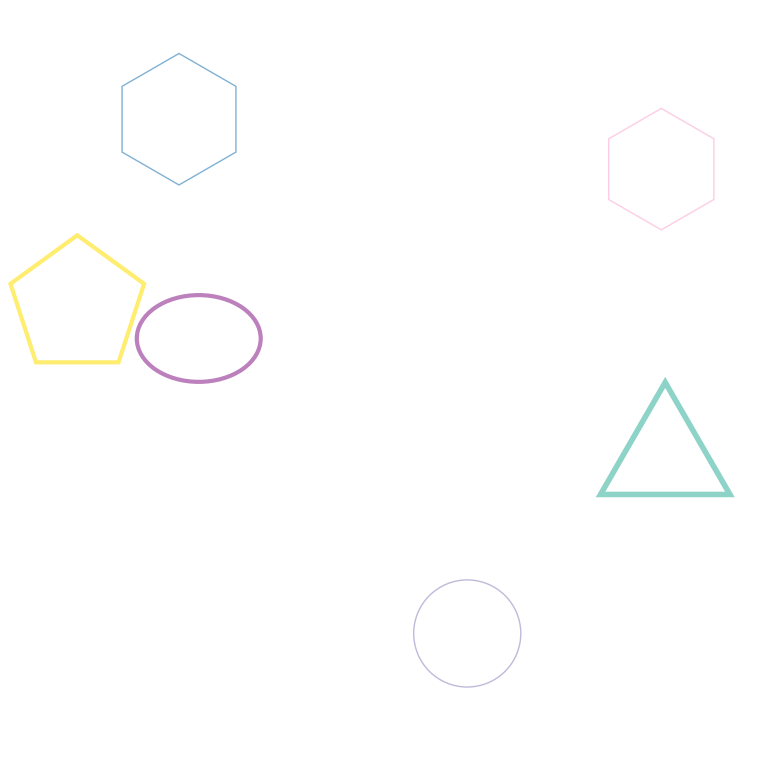[{"shape": "triangle", "thickness": 2, "radius": 0.49, "center": [0.864, 0.406]}, {"shape": "circle", "thickness": 0.5, "radius": 0.35, "center": [0.607, 0.177]}, {"shape": "hexagon", "thickness": 0.5, "radius": 0.43, "center": [0.232, 0.845]}, {"shape": "hexagon", "thickness": 0.5, "radius": 0.39, "center": [0.859, 0.78]}, {"shape": "oval", "thickness": 1.5, "radius": 0.4, "center": [0.258, 0.56]}, {"shape": "pentagon", "thickness": 1.5, "radius": 0.46, "center": [0.1, 0.603]}]